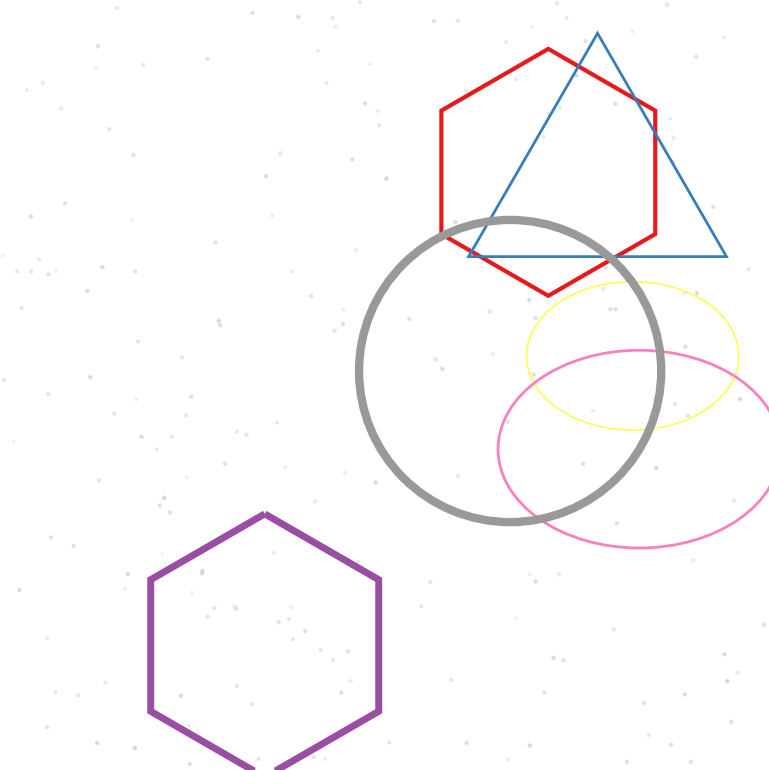[{"shape": "hexagon", "thickness": 1.5, "radius": 0.8, "center": [0.712, 0.776]}, {"shape": "triangle", "thickness": 1, "radius": 0.97, "center": [0.776, 0.763]}, {"shape": "hexagon", "thickness": 2.5, "radius": 0.85, "center": [0.344, 0.162]}, {"shape": "oval", "thickness": 0.5, "radius": 0.69, "center": [0.822, 0.538]}, {"shape": "oval", "thickness": 1, "radius": 0.92, "center": [0.83, 0.417]}, {"shape": "circle", "thickness": 3, "radius": 0.98, "center": [0.663, 0.518]}]